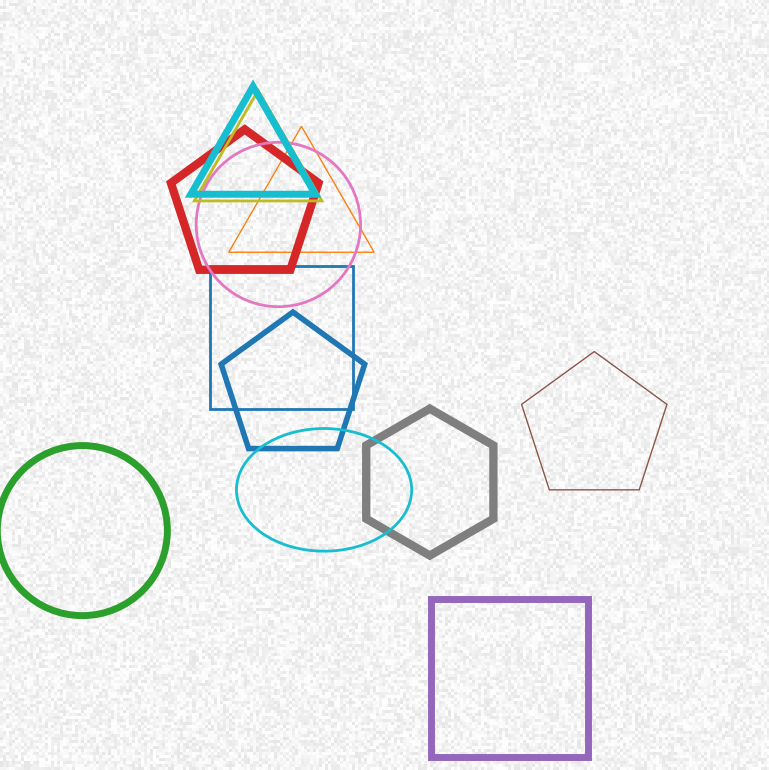[{"shape": "square", "thickness": 1, "radius": 0.46, "center": [0.365, 0.562]}, {"shape": "pentagon", "thickness": 2, "radius": 0.49, "center": [0.38, 0.497]}, {"shape": "triangle", "thickness": 0.5, "radius": 0.55, "center": [0.391, 0.727]}, {"shape": "circle", "thickness": 2.5, "radius": 0.55, "center": [0.107, 0.311]}, {"shape": "pentagon", "thickness": 3, "radius": 0.5, "center": [0.318, 0.731]}, {"shape": "square", "thickness": 2.5, "radius": 0.51, "center": [0.661, 0.119]}, {"shape": "pentagon", "thickness": 0.5, "radius": 0.5, "center": [0.772, 0.444]}, {"shape": "circle", "thickness": 1, "radius": 0.53, "center": [0.362, 0.708]}, {"shape": "hexagon", "thickness": 3, "radius": 0.48, "center": [0.558, 0.374]}, {"shape": "triangle", "thickness": 1, "radius": 0.48, "center": [0.335, 0.787]}, {"shape": "oval", "thickness": 1, "radius": 0.57, "center": [0.421, 0.364]}, {"shape": "triangle", "thickness": 2.5, "radius": 0.47, "center": [0.329, 0.794]}]